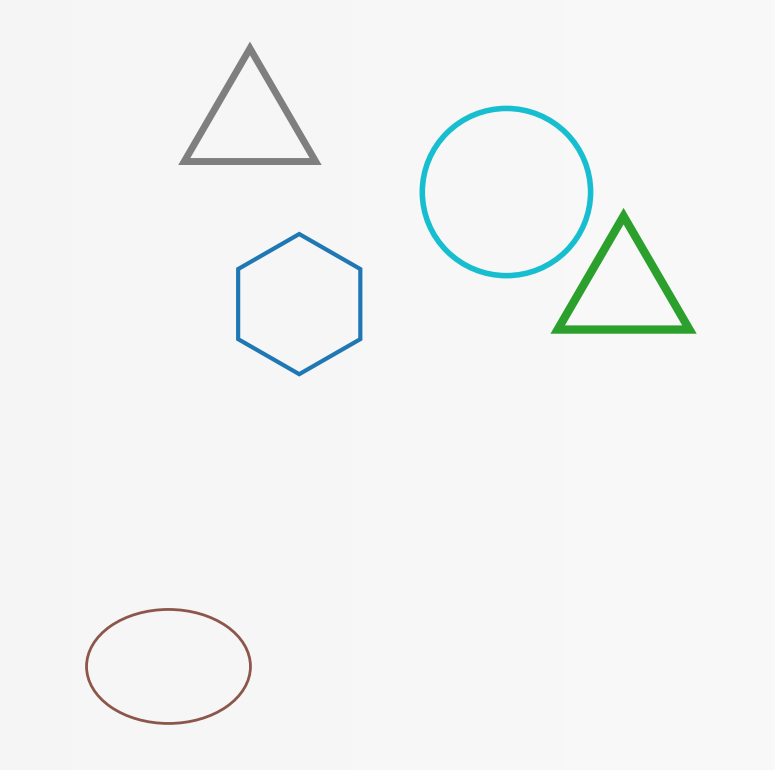[{"shape": "hexagon", "thickness": 1.5, "radius": 0.46, "center": [0.386, 0.605]}, {"shape": "triangle", "thickness": 3, "radius": 0.49, "center": [0.805, 0.621]}, {"shape": "oval", "thickness": 1, "radius": 0.53, "center": [0.217, 0.134]}, {"shape": "triangle", "thickness": 2.5, "radius": 0.49, "center": [0.323, 0.839]}, {"shape": "circle", "thickness": 2, "radius": 0.54, "center": [0.653, 0.751]}]